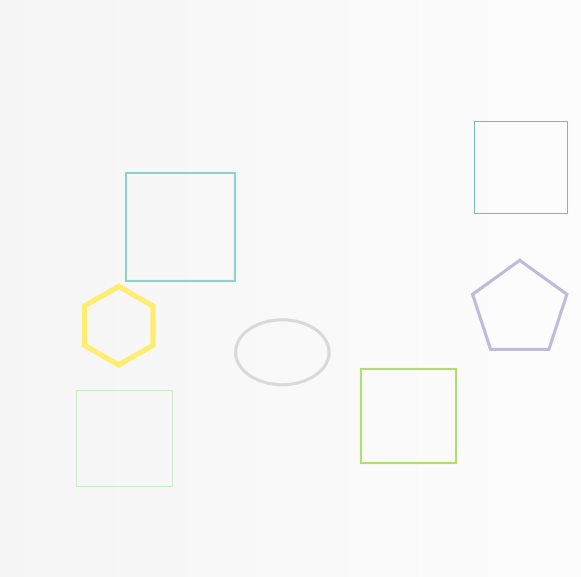[{"shape": "square", "thickness": 1, "radius": 0.47, "center": [0.311, 0.607]}, {"shape": "pentagon", "thickness": 1.5, "radius": 0.43, "center": [0.894, 0.463]}, {"shape": "square", "thickness": 0.5, "radius": 0.4, "center": [0.896, 0.709]}, {"shape": "square", "thickness": 1, "radius": 0.41, "center": [0.703, 0.279]}, {"shape": "oval", "thickness": 1.5, "radius": 0.4, "center": [0.486, 0.389]}, {"shape": "square", "thickness": 0.5, "radius": 0.41, "center": [0.213, 0.241]}, {"shape": "hexagon", "thickness": 2.5, "radius": 0.34, "center": [0.204, 0.435]}]